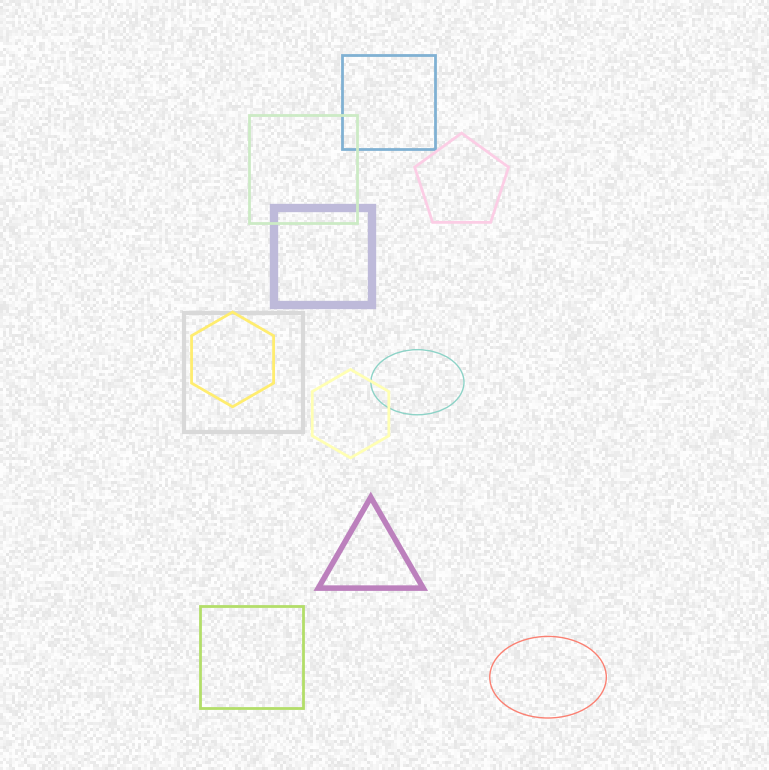[{"shape": "oval", "thickness": 0.5, "radius": 0.3, "center": [0.542, 0.504]}, {"shape": "hexagon", "thickness": 1, "radius": 0.29, "center": [0.455, 0.463]}, {"shape": "square", "thickness": 3, "radius": 0.32, "center": [0.419, 0.667]}, {"shape": "oval", "thickness": 0.5, "radius": 0.38, "center": [0.712, 0.121]}, {"shape": "square", "thickness": 1, "radius": 0.3, "center": [0.505, 0.868]}, {"shape": "square", "thickness": 1, "radius": 0.33, "center": [0.327, 0.147]}, {"shape": "pentagon", "thickness": 1, "radius": 0.32, "center": [0.6, 0.763]}, {"shape": "square", "thickness": 1.5, "radius": 0.39, "center": [0.316, 0.517]}, {"shape": "triangle", "thickness": 2, "radius": 0.39, "center": [0.482, 0.276]}, {"shape": "square", "thickness": 1, "radius": 0.35, "center": [0.394, 0.78]}, {"shape": "hexagon", "thickness": 1, "radius": 0.31, "center": [0.302, 0.533]}]